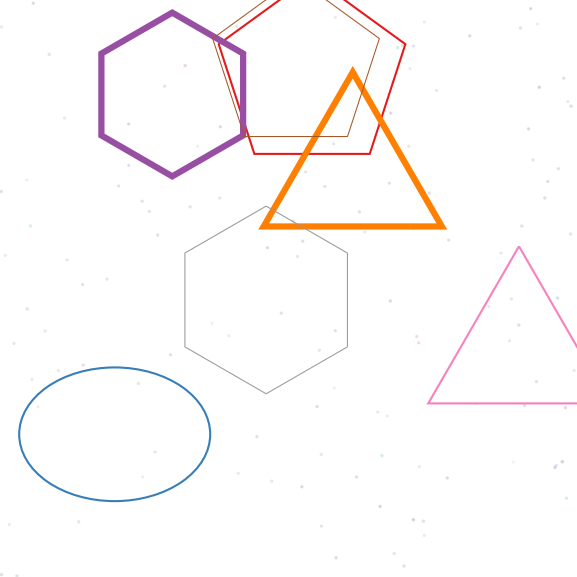[{"shape": "pentagon", "thickness": 1, "radius": 0.85, "center": [0.54, 0.87]}, {"shape": "oval", "thickness": 1, "radius": 0.83, "center": [0.199, 0.247]}, {"shape": "hexagon", "thickness": 3, "radius": 0.71, "center": [0.298, 0.836]}, {"shape": "triangle", "thickness": 3, "radius": 0.89, "center": [0.611, 0.696]}, {"shape": "pentagon", "thickness": 0.5, "radius": 0.76, "center": [0.513, 0.885]}, {"shape": "triangle", "thickness": 1, "radius": 0.91, "center": [0.899, 0.391]}, {"shape": "hexagon", "thickness": 0.5, "radius": 0.81, "center": [0.461, 0.48]}]